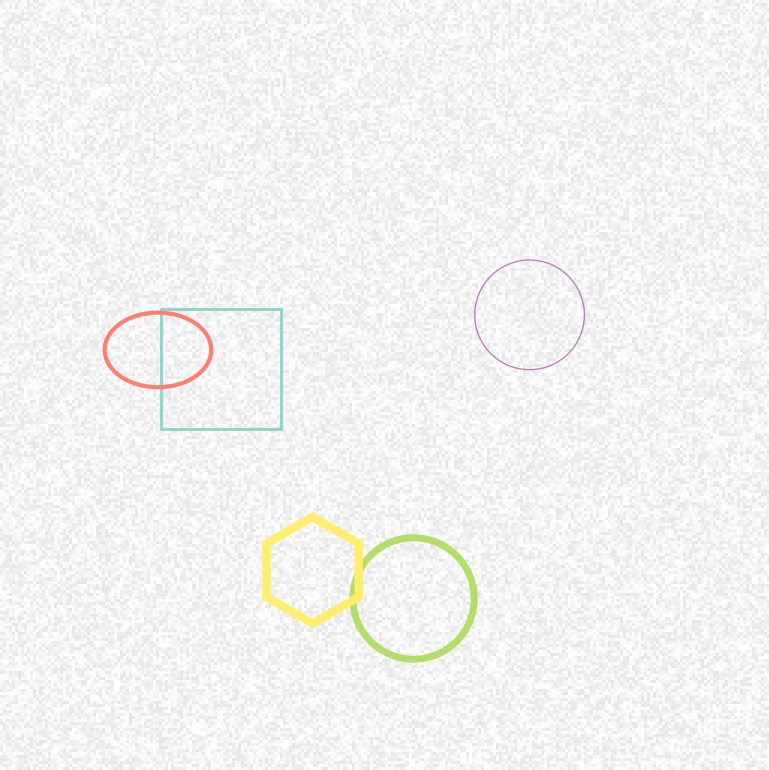[{"shape": "square", "thickness": 1, "radius": 0.39, "center": [0.287, 0.521]}, {"shape": "oval", "thickness": 1.5, "radius": 0.35, "center": [0.205, 0.546]}, {"shape": "circle", "thickness": 2.5, "radius": 0.39, "center": [0.537, 0.223]}, {"shape": "circle", "thickness": 0.5, "radius": 0.36, "center": [0.688, 0.591]}, {"shape": "hexagon", "thickness": 3, "radius": 0.35, "center": [0.406, 0.259]}]